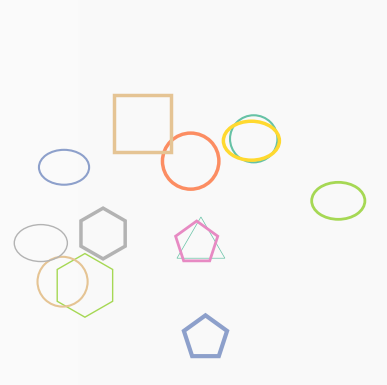[{"shape": "circle", "thickness": 1.5, "radius": 0.31, "center": [0.655, 0.639]}, {"shape": "triangle", "thickness": 0.5, "radius": 0.36, "center": [0.519, 0.365]}, {"shape": "circle", "thickness": 2.5, "radius": 0.36, "center": [0.492, 0.581]}, {"shape": "oval", "thickness": 1.5, "radius": 0.32, "center": [0.165, 0.566]}, {"shape": "pentagon", "thickness": 3, "radius": 0.29, "center": [0.53, 0.122]}, {"shape": "pentagon", "thickness": 2, "radius": 0.29, "center": [0.508, 0.369]}, {"shape": "oval", "thickness": 2, "radius": 0.34, "center": [0.873, 0.478]}, {"shape": "hexagon", "thickness": 1, "radius": 0.41, "center": [0.219, 0.259]}, {"shape": "oval", "thickness": 2.5, "radius": 0.36, "center": [0.649, 0.634]}, {"shape": "circle", "thickness": 1.5, "radius": 0.32, "center": [0.161, 0.268]}, {"shape": "square", "thickness": 2.5, "radius": 0.37, "center": [0.368, 0.679]}, {"shape": "hexagon", "thickness": 2.5, "radius": 0.33, "center": [0.266, 0.393]}, {"shape": "oval", "thickness": 1, "radius": 0.34, "center": [0.105, 0.369]}]